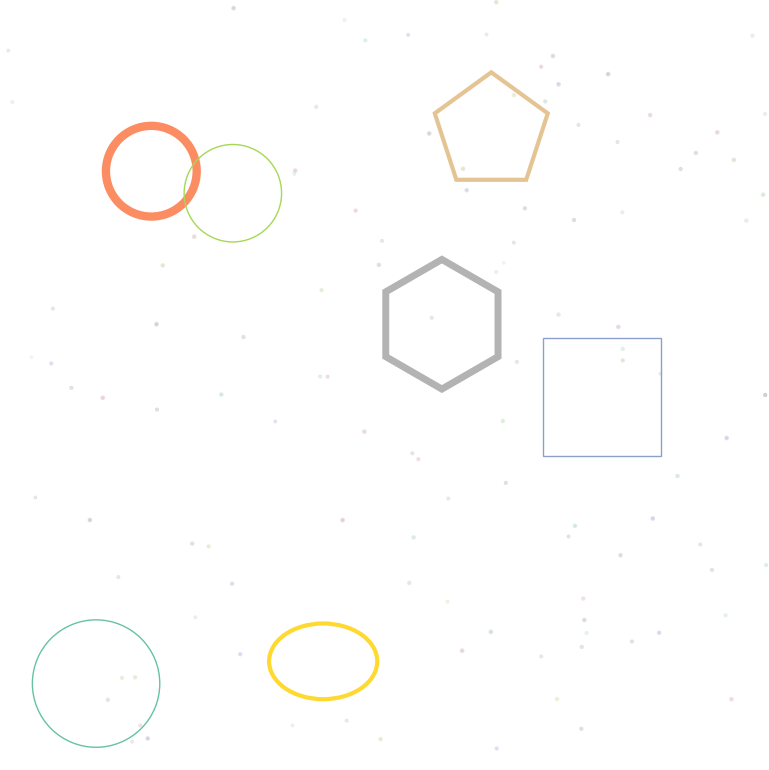[{"shape": "circle", "thickness": 0.5, "radius": 0.41, "center": [0.125, 0.112]}, {"shape": "circle", "thickness": 3, "radius": 0.29, "center": [0.197, 0.778]}, {"shape": "square", "thickness": 0.5, "radius": 0.38, "center": [0.782, 0.485]}, {"shape": "circle", "thickness": 0.5, "radius": 0.32, "center": [0.302, 0.749]}, {"shape": "oval", "thickness": 1.5, "radius": 0.35, "center": [0.42, 0.141]}, {"shape": "pentagon", "thickness": 1.5, "radius": 0.39, "center": [0.638, 0.829]}, {"shape": "hexagon", "thickness": 2.5, "radius": 0.42, "center": [0.574, 0.579]}]